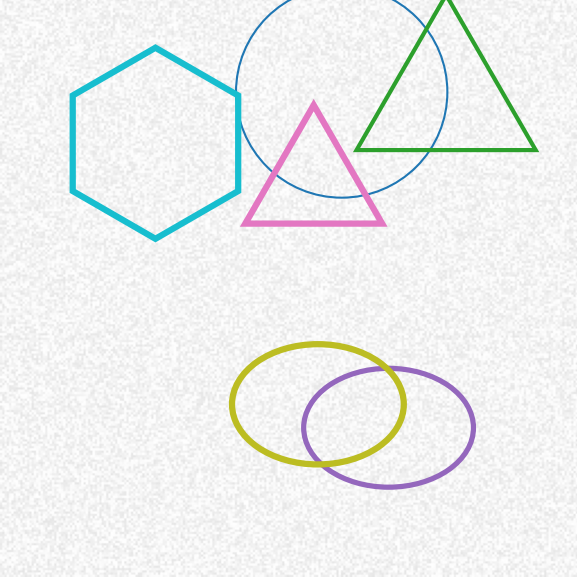[{"shape": "circle", "thickness": 1, "radius": 0.91, "center": [0.592, 0.84]}, {"shape": "triangle", "thickness": 2, "radius": 0.9, "center": [0.773, 0.829]}, {"shape": "oval", "thickness": 2.5, "radius": 0.74, "center": [0.673, 0.258]}, {"shape": "triangle", "thickness": 3, "radius": 0.68, "center": [0.543, 0.68]}, {"shape": "oval", "thickness": 3, "radius": 0.74, "center": [0.55, 0.299]}, {"shape": "hexagon", "thickness": 3, "radius": 0.83, "center": [0.269, 0.751]}]